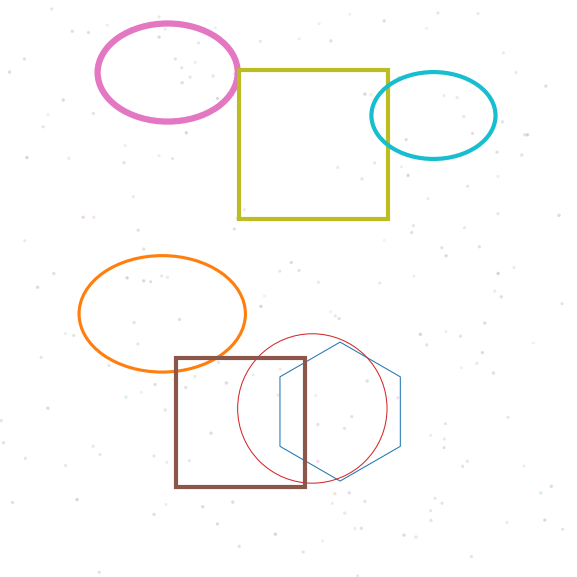[{"shape": "hexagon", "thickness": 0.5, "radius": 0.6, "center": [0.589, 0.286]}, {"shape": "oval", "thickness": 1.5, "radius": 0.72, "center": [0.281, 0.456]}, {"shape": "circle", "thickness": 0.5, "radius": 0.65, "center": [0.541, 0.292]}, {"shape": "square", "thickness": 2, "radius": 0.56, "center": [0.417, 0.268]}, {"shape": "oval", "thickness": 3, "radius": 0.61, "center": [0.29, 0.874]}, {"shape": "square", "thickness": 2, "radius": 0.65, "center": [0.542, 0.749]}, {"shape": "oval", "thickness": 2, "radius": 0.54, "center": [0.751, 0.799]}]